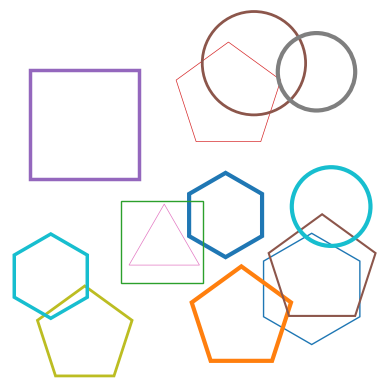[{"shape": "hexagon", "thickness": 1, "radius": 0.72, "center": [0.81, 0.25]}, {"shape": "hexagon", "thickness": 3, "radius": 0.55, "center": [0.586, 0.442]}, {"shape": "pentagon", "thickness": 3, "radius": 0.68, "center": [0.627, 0.172]}, {"shape": "square", "thickness": 1, "radius": 0.54, "center": [0.421, 0.372]}, {"shape": "pentagon", "thickness": 0.5, "radius": 0.71, "center": [0.593, 0.748]}, {"shape": "square", "thickness": 2.5, "radius": 0.71, "center": [0.219, 0.676]}, {"shape": "pentagon", "thickness": 1.5, "radius": 0.73, "center": [0.837, 0.297]}, {"shape": "circle", "thickness": 2, "radius": 0.67, "center": [0.66, 0.836]}, {"shape": "triangle", "thickness": 0.5, "radius": 0.53, "center": [0.427, 0.364]}, {"shape": "circle", "thickness": 3, "radius": 0.5, "center": [0.822, 0.814]}, {"shape": "pentagon", "thickness": 2, "radius": 0.65, "center": [0.22, 0.128]}, {"shape": "circle", "thickness": 3, "radius": 0.51, "center": [0.86, 0.463]}, {"shape": "hexagon", "thickness": 2.5, "radius": 0.55, "center": [0.132, 0.283]}]